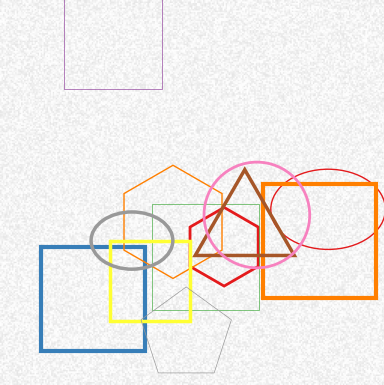[{"shape": "oval", "thickness": 1, "radius": 0.74, "center": [0.852, 0.456]}, {"shape": "hexagon", "thickness": 2, "radius": 0.51, "center": [0.582, 0.359]}, {"shape": "square", "thickness": 3, "radius": 0.67, "center": [0.241, 0.223]}, {"shape": "square", "thickness": 0.5, "radius": 0.69, "center": [0.533, 0.333]}, {"shape": "square", "thickness": 0.5, "radius": 0.64, "center": [0.293, 0.898]}, {"shape": "square", "thickness": 3, "radius": 0.74, "center": [0.829, 0.374]}, {"shape": "hexagon", "thickness": 1, "radius": 0.73, "center": [0.449, 0.424]}, {"shape": "square", "thickness": 2.5, "radius": 0.52, "center": [0.389, 0.27]}, {"shape": "triangle", "thickness": 2.5, "radius": 0.74, "center": [0.636, 0.411]}, {"shape": "circle", "thickness": 2, "radius": 0.69, "center": [0.667, 0.442]}, {"shape": "pentagon", "thickness": 0.5, "radius": 0.62, "center": [0.484, 0.131]}, {"shape": "oval", "thickness": 2.5, "radius": 0.53, "center": [0.343, 0.375]}]